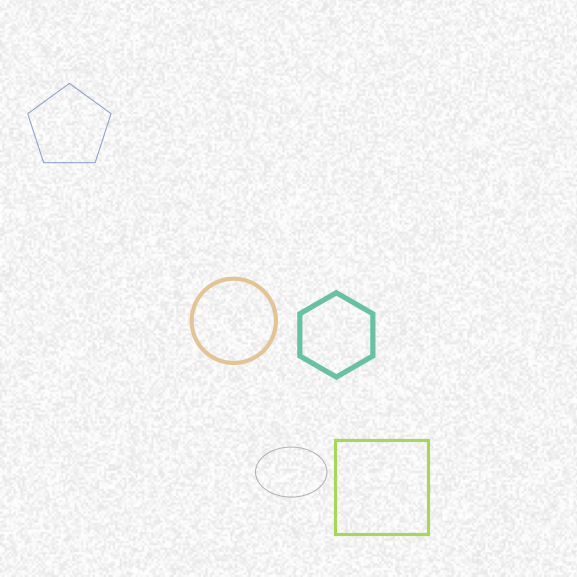[{"shape": "hexagon", "thickness": 2.5, "radius": 0.37, "center": [0.582, 0.419]}, {"shape": "pentagon", "thickness": 0.5, "radius": 0.38, "center": [0.12, 0.779]}, {"shape": "square", "thickness": 1.5, "radius": 0.41, "center": [0.661, 0.156]}, {"shape": "circle", "thickness": 2, "radius": 0.36, "center": [0.405, 0.444]}, {"shape": "oval", "thickness": 0.5, "radius": 0.31, "center": [0.504, 0.182]}]